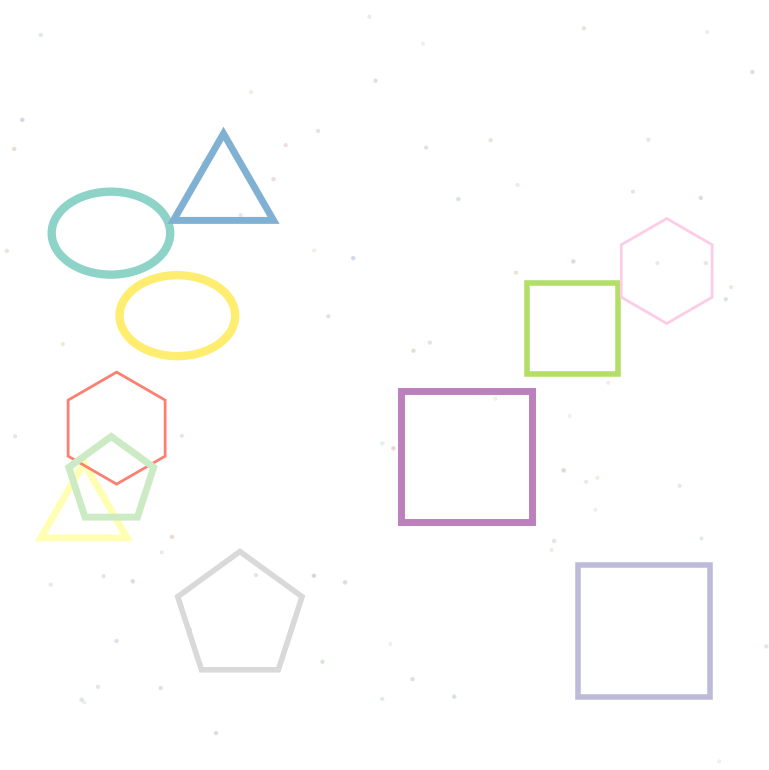[{"shape": "oval", "thickness": 3, "radius": 0.38, "center": [0.144, 0.697]}, {"shape": "triangle", "thickness": 2.5, "radius": 0.32, "center": [0.109, 0.334]}, {"shape": "square", "thickness": 2, "radius": 0.43, "center": [0.836, 0.181]}, {"shape": "hexagon", "thickness": 1, "radius": 0.36, "center": [0.151, 0.444]}, {"shape": "triangle", "thickness": 2.5, "radius": 0.38, "center": [0.29, 0.751]}, {"shape": "square", "thickness": 2, "radius": 0.3, "center": [0.743, 0.573]}, {"shape": "hexagon", "thickness": 1, "radius": 0.34, "center": [0.866, 0.648]}, {"shape": "pentagon", "thickness": 2, "radius": 0.42, "center": [0.312, 0.199]}, {"shape": "square", "thickness": 2.5, "radius": 0.42, "center": [0.605, 0.407]}, {"shape": "pentagon", "thickness": 2.5, "radius": 0.29, "center": [0.144, 0.375]}, {"shape": "oval", "thickness": 3, "radius": 0.38, "center": [0.23, 0.59]}]